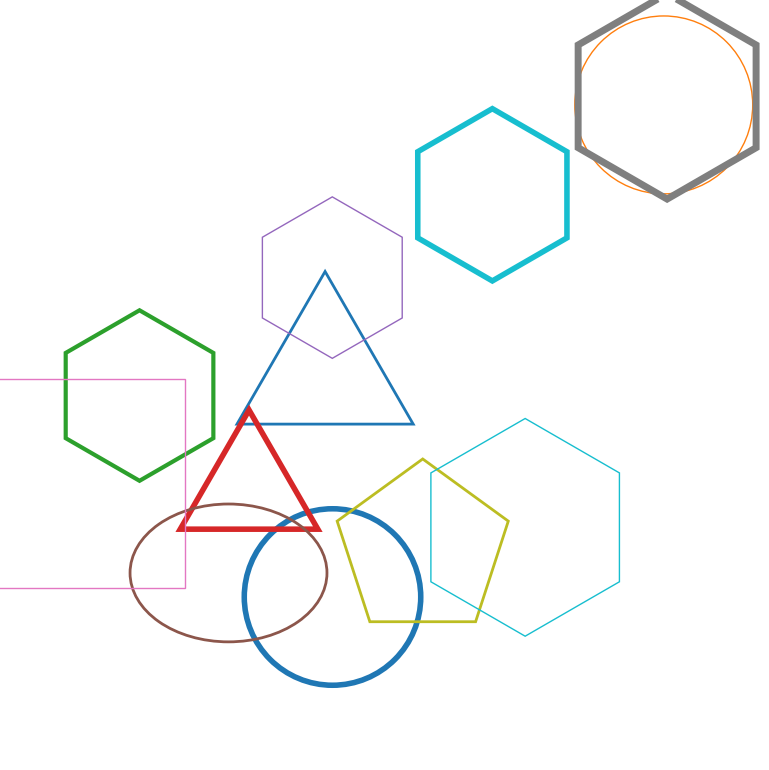[{"shape": "triangle", "thickness": 1, "radius": 0.66, "center": [0.422, 0.515]}, {"shape": "circle", "thickness": 2, "radius": 0.57, "center": [0.432, 0.225]}, {"shape": "circle", "thickness": 0.5, "radius": 0.58, "center": [0.862, 0.864]}, {"shape": "hexagon", "thickness": 1.5, "radius": 0.55, "center": [0.181, 0.486]}, {"shape": "triangle", "thickness": 2, "radius": 0.52, "center": [0.323, 0.364]}, {"shape": "hexagon", "thickness": 0.5, "radius": 0.52, "center": [0.432, 0.639]}, {"shape": "oval", "thickness": 1, "radius": 0.64, "center": [0.297, 0.256]}, {"shape": "square", "thickness": 0.5, "radius": 0.68, "center": [0.105, 0.372]}, {"shape": "hexagon", "thickness": 2.5, "radius": 0.67, "center": [0.866, 0.875]}, {"shape": "pentagon", "thickness": 1, "radius": 0.58, "center": [0.549, 0.287]}, {"shape": "hexagon", "thickness": 2, "radius": 0.56, "center": [0.639, 0.747]}, {"shape": "hexagon", "thickness": 0.5, "radius": 0.71, "center": [0.682, 0.315]}]